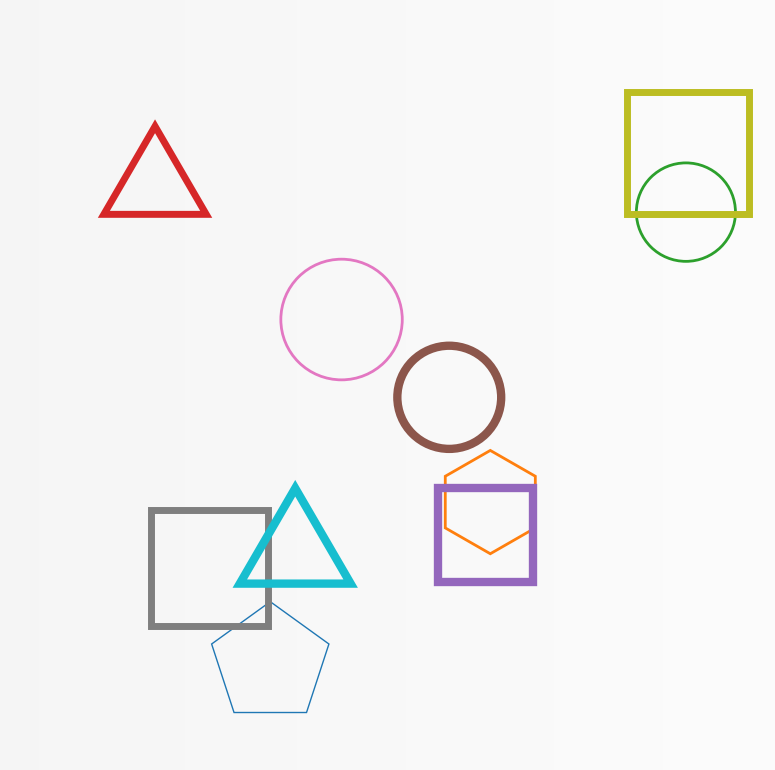[{"shape": "pentagon", "thickness": 0.5, "radius": 0.4, "center": [0.349, 0.139]}, {"shape": "hexagon", "thickness": 1, "radius": 0.34, "center": [0.633, 0.348]}, {"shape": "circle", "thickness": 1, "radius": 0.32, "center": [0.885, 0.725]}, {"shape": "triangle", "thickness": 2.5, "radius": 0.38, "center": [0.2, 0.76]}, {"shape": "square", "thickness": 3, "radius": 0.31, "center": [0.626, 0.305]}, {"shape": "circle", "thickness": 3, "radius": 0.33, "center": [0.58, 0.484]}, {"shape": "circle", "thickness": 1, "radius": 0.39, "center": [0.441, 0.585]}, {"shape": "square", "thickness": 2.5, "radius": 0.38, "center": [0.27, 0.262]}, {"shape": "square", "thickness": 2.5, "radius": 0.39, "center": [0.888, 0.801]}, {"shape": "triangle", "thickness": 3, "radius": 0.41, "center": [0.381, 0.283]}]